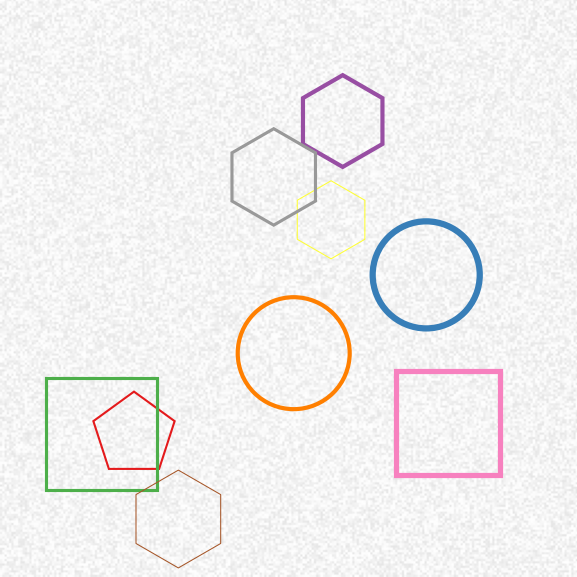[{"shape": "pentagon", "thickness": 1, "radius": 0.37, "center": [0.232, 0.247]}, {"shape": "circle", "thickness": 3, "radius": 0.46, "center": [0.738, 0.523]}, {"shape": "square", "thickness": 1.5, "radius": 0.48, "center": [0.176, 0.247]}, {"shape": "hexagon", "thickness": 2, "radius": 0.4, "center": [0.593, 0.79]}, {"shape": "circle", "thickness": 2, "radius": 0.48, "center": [0.509, 0.388]}, {"shape": "hexagon", "thickness": 0.5, "radius": 0.34, "center": [0.573, 0.619]}, {"shape": "hexagon", "thickness": 0.5, "radius": 0.42, "center": [0.309, 0.1]}, {"shape": "square", "thickness": 2.5, "radius": 0.45, "center": [0.776, 0.267]}, {"shape": "hexagon", "thickness": 1.5, "radius": 0.42, "center": [0.474, 0.693]}]